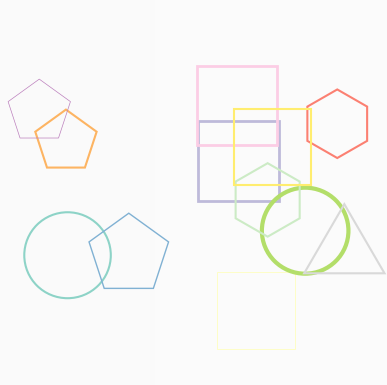[{"shape": "circle", "thickness": 1.5, "radius": 0.56, "center": [0.174, 0.337]}, {"shape": "square", "thickness": 0.5, "radius": 0.5, "center": [0.66, 0.194]}, {"shape": "square", "thickness": 2, "radius": 0.52, "center": [0.616, 0.581]}, {"shape": "hexagon", "thickness": 1.5, "radius": 0.45, "center": [0.87, 0.679]}, {"shape": "pentagon", "thickness": 1, "radius": 0.54, "center": [0.332, 0.338]}, {"shape": "pentagon", "thickness": 1.5, "radius": 0.42, "center": [0.17, 0.632]}, {"shape": "circle", "thickness": 3, "radius": 0.56, "center": [0.788, 0.401]}, {"shape": "square", "thickness": 2, "radius": 0.51, "center": [0.612, 0.727]}, {"shape": "triangle", "thickness": 1.5, "radius": 0.6, "center": [0.889, 0.35]}, {"shape": "pentagon", "thickness": 0.5, "radius": 0.42, "center": [0.101, 0.71]}, {"shape": "hexagon", "thickness": 1.5, "radius": 0.48, "center": [0.691, 0.481]}, {"shape": "square", "thickness": 1.5, "radius": 0.5, "center": [0.703, 0.619]}]